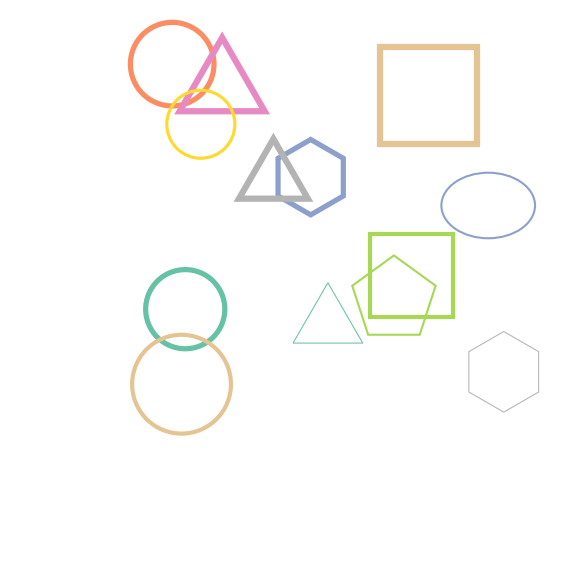[{"shape": "circle", "thickness": 2.5, "radius": 0.34, "center": [0.321, 0.464]}, {"shape": "triangle", "thickness": 0.5, "radius": 0.35, "center": [0.568, 0.44]}, {"shape": "circle", "thickness": 2.5, "radius": 0.36, "center": [0.298, 0.888]}, {"shape": "hexagon", "thickness": 2.5, "radius": 0.33, "center": [0.538, 0.692]}, {"shape": "oval", "thickness": 1, "radius": 0.41, "center": [0.845, 0.643]}, {"shape": "triangle", "thickness": 3, "radius": 0.43, "center": [0.385, 0.849]}, {"shape": "square", "thickness": 2, "radius": 0.36, "center": [0.712, 0.522]}, {"shape": "pentagon", "thickness": 1, "radius": 0.38, "center": [0.682, 0.481]}, {"shape": "circle", "thickness": 1.5, "radius": 0.29, "center": [0.348, 0.784]}, {"shape": "circle", "thickness": 2, "radius": 0.43, "center": [0.314, 0.334]}, {"shape": "square", "thickness": 3, "radius": 0.42, "center": [0.742, 0.833]}, {"shape": "triangle", "thickness": 3, "radius": 0.34, "center": [0.473, 0.69]}, {"shape": "hexagon", "thickness": 0.5, "radius": 0.35, "center": [0.872, 0.355]}]